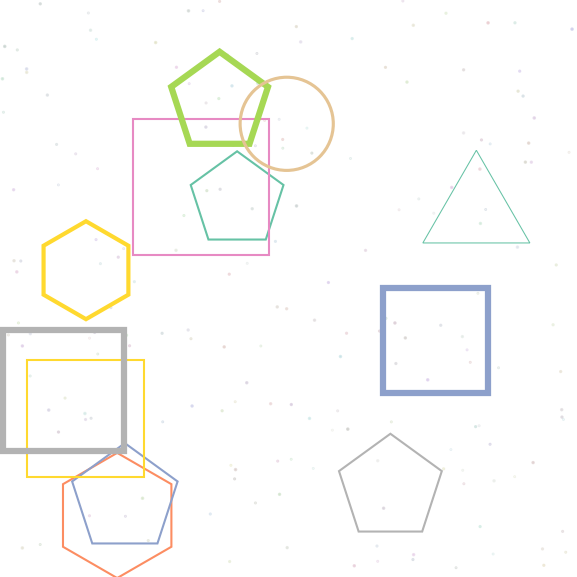[{"shape": "pentagon", "thickness": 1, "radius": 0.42, "center": [0.411, 0.653]}, {"shape": "triangle", "thickness": 0.5, "radius": 0.53, "center": [0.825, 0.632]}, {"shape": "hexagon", "thickness": 1, "radius": 0.54, "center": [0.203, 0.107]}, {"shape": "pentagon", "thickness": 1, "radius": 0.48, "center": [0.216, 0.136]}, {"shape": "square", "thickness": 3, "radius": 0.45, "center": [0.753, 0.409]}, {"shape": "square", "thickness": 1, "radius": 0.59, "center": [0.348, 0.675]}, {"shape": "pentagon", "thickness": 3, "radius": 0.44, "center": [0.38, 0.821]}, {"shape": "hexagon", "thickness": 2, "radius": 0.42, "center": [0.149, 0.531]}, {"shape": "square", "thickness": 1, "radius": 0.51, "center": [0.148, 0.274]}, {"shape": "circle", "thickness": 1.5, "radius": 0.4, "center": [0.496, 0.785]}, {"shape": "square", "thickness": 3, "radius": 0.52, "center": [0.11, 0.323]}, {"shape": "pentagon", "thickness": 1, "radius": 0.47, "center": [0.676, 0.154]}]